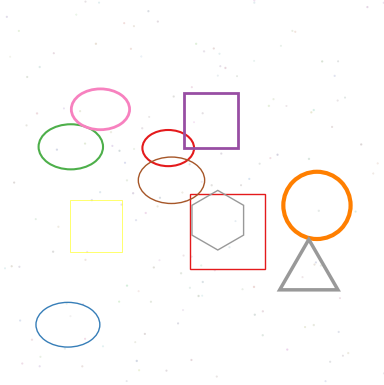[{"shape": "square", "thickness": 1, "radius": 0.49, "center": [0.592, 0.398]}, {"shape": "oval", "thickness": 1.5, "radius": 0.34, "center": [0.437, 0.615]}, {"shape": "oval", "thickness": 1, "radius": 0.41, "center": [0.176, 0.157]}, {"shape": "oval", "thickness": 1.5, "radius": 0.42, "center": [0.184, 0.619]}, {"shape": "square", "thickness": 2, "radius": 0.35, "center": [0.549, 0.687]}, {"shape": "circle", "thickness": 3, "radius": 0.44, "center": [0.823, 0.467]}, {"shape": "square", "thickness": 0.5, "radius": 0.34, "center": [0.249, 0.412]}, {"shape": "oval", "thickness": 1, "radius": 0.43, "center": [0.445, 0.532]}, {"shape": "oval", "thickness": 2, "radius": 0.38, "center": [0.261, 0.716]}, {"shape": "hexagon", "thickness": 1, "radius": 0.39, "center": [0.566, 0.428]}, {"shape": "triangle", "thickness": 2.5, "radius": 0.44, "center": [0.802, 0.291]}]